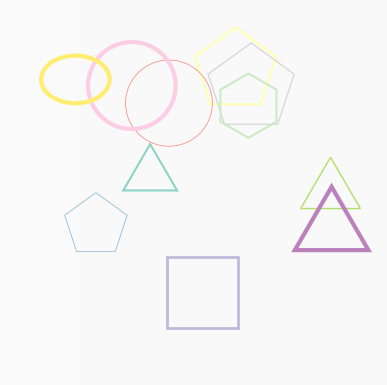[{"shape": "triangle", "thickness": 1.5, "radius": 0.4, "center": [0.388, 0.545]}, {"shape": "pentagon", "thickness": 1.5, "radius": 0.55, "center": [0.608, 0.819]}, {"shape": "square", "thickness": 2, "radius": 0.46, "center": [0.522, 0.239]}, {"shape": "circle", "thickness": 0.5, "radius": 0.56, "center": [0.436, 0.732]}, {"shape": "pentagon", "thickness": 0.5, "radius": 0.42, "center": [0.248, 0.415]}, {"shape": "triangle", "thickness": 1, "radius": 0.44, "center": [0.853, 0.503]}, {"shape": "circle", "thickness": 3, "radius": 0.56, "center": [0.34, 0.778]}, {"shape": "pentagon", "thickness": 1, "radius": 0.58, "center": [0.648, 0.771]}, {"shape": "triangle", "thickness": 3, "radius": 0.55, "center": [0.856, 0.405]}, {"shape": "hexagon", "thickness": 1.5, "radius": 0.42, "center": [0.641, 0.726]}, {"shape": "oval", "thickness": 3, "radius": 0.44, "center": [0.195, 0.794]}]